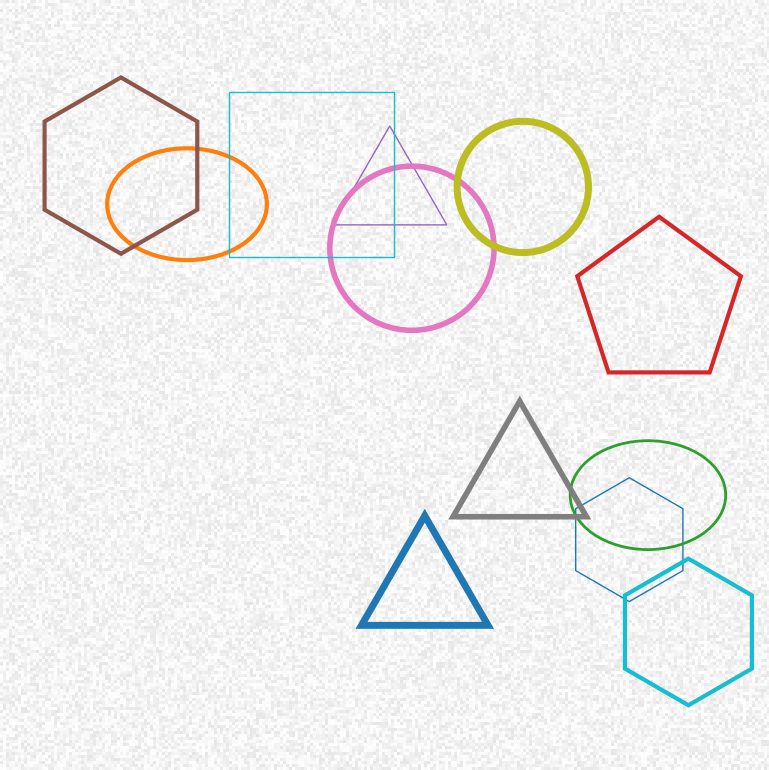[{"shape": "triangle", "thickness": 2.5, "radius": 0.47, "center": [0.552, 0.235]}, {"shape": "hexagon", "thickness": 0.5, "radius": 0.4, "center": [0.817, 0.299]}, {"shape": "oval", "thickness": 1.5, "radius": 0.52, "center": [0.243, 0.735]}, {"shape": "oval", "thickness": 1, "radius": 0.51, "center": [0.841, 0.357]}, {"shape": "pentagon", "thickness": 1.5, "radius": 0.56, "center": [0.856, 0.607]}, {"shape": "triangle", "thickness": 0.5, "radius": 0.43, "center": [0.506, 0.751]}, {"shape": "hexagon", "thickness": 1.5, "radius": 0.57, "center": [0.157, 0.785]}, {"shape": "circle", "thickness": 2, "radius": 0.53, "center": [0.535, 0.678]}, {"shape": "triangle", "thickness": 2, "radius": 0.5, "center": [0.675, 0.379]}, {"shape": "circle", "thickness": 2.5, "radius": 0.43, "center": [0.679, 0.757]}, {"shape": "hexagon", "thickness": 1.5, "radius": 0.48, "center": [0.894, 0.179]}, {"shape": "square", "thickness": 0.5, "radius": 0.54, "center": [0.404, 0.774]}]